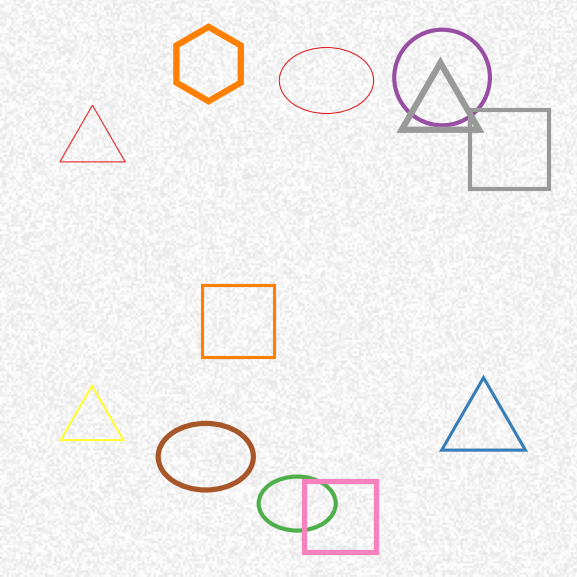[{"shape": "triangle", "thickness": 0.5, "radius": 0.33, "center": [0.16, 0.752]}, {"shape": "oval", "thickness": 0.5, "radius": 0.41, "center": [0.565, 0.86]}, {"shape": "triangle", "thickness": 1.5, "radius": 0.42, "center": [0.837, 0.262]}, {"shape": "oval", "thickness": 2, "radius": 0.33, "center": [0.515, 0.127]}, {"shape": "circle", "thickness": 2, "radius": 0.41, "center": [0.766, 0.865]}, {"shape": "square", "thickness": 1.5, "radius": 0.31, "center": [0.412, 0.443]}, {"shape": "hexagon", "thickness": 3, "radius": 0.32, "center": [0.361, 0.888]}, {"shape": "triangle", "thickness": 1, "radius": 0.31, "center": [0.159, 0.268]}, {"shape": "oval", "thickness": 2.5, "radius": 0.41, "center": [0.356, 0.208]}, {"shape": "square", "thickness": 2.5, "radius": 0.31, "center": [0.589, 0.105]}, {"shape": "triangle", "thickness": 3, "radius": 0.39, "center": [0.763, 0.813]}, {"shape": "square", "thickness": 2, "radius": 0.34, "center": [0.883, 0.74]}]